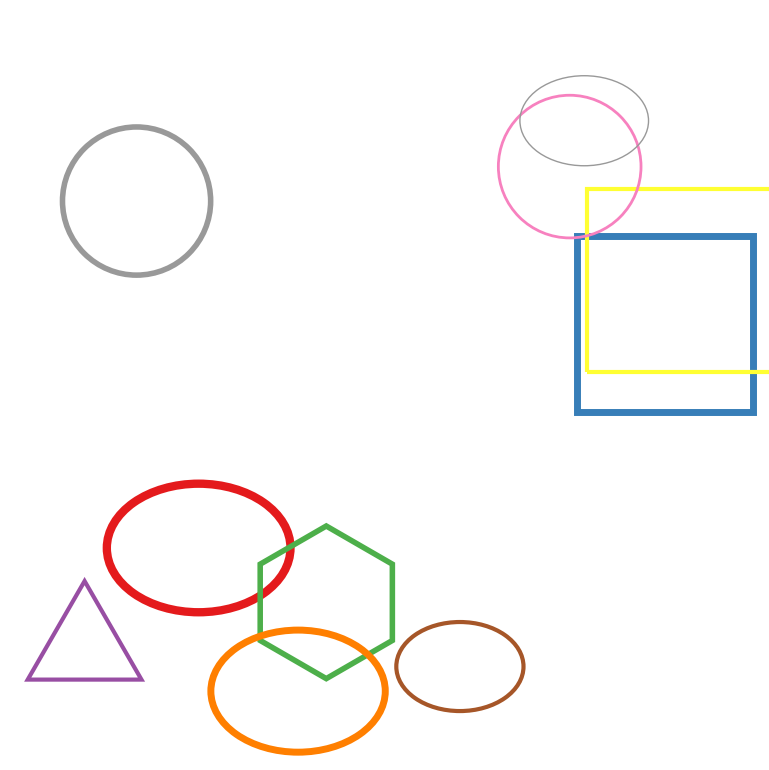[{"shape": "oval", "thickness": 3, "radius": 0.6, "center": [0.258, 0.288]}, {"shape": "square", "thickness": 2.5, "radius": 0.57, "center": [0.864, 0.579]}, {"shape": "hexagon", "thickness": 2, "radius": 0.5, "center": [0.424, 0.218]}, {"shape": "triangle", "thickness": 1.5, "radius": 0.43, "center": [0.11, 0.16]}, {"shape": "oval", "thickness": 2.5, "radius": 0.57, "center": [0.387, 0.102]}, {"shape": "square", "thickness": 1.5, "radius": 0.59, "center": [0.881, 0.636]}, {"shape": "oval", "thickness": 1.5, "radius": 0.41, "center": [0.597, 0.134]}, {"shape": "circle", "thickness": 1, "radius": 0.46, "center": [0.74, 0.784]}, {"shape": "oval", "thickness": 0.5, "radius": 0.42, "center": [0.759, 0.843]}, {"shape": "circle", "thickness": 2, "radius": 0.48, "center": [0.177, 0.739]}]